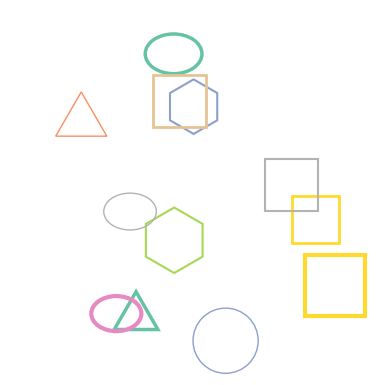[{"shape": "triangle", "thickness": 2.5, "radius": 0.33, "center": [0.353, 0.177]}, {"shape": "oval", "thickness": 2.5, "radius": 0.37, "center": [0.451, 0.86]}, {"shape": "triangle", "thickness": 1, "radius": 0.38, "center": [0.211, 0.685]}, {"shape": "circle", "thickness": 1, "radius": 0.42, "center": [0.586, 0.115]}, {"shape": "hexagon", "thickness": 1.5, "radius": 0.35, "center": [0.503, 0.723]}, {"shape": "oval", "thickness": 3, "radius": 0.33, "center": [0.302, 0.185]}, {"shape": "hexagon", "thickness": 1.5, "radius": 0.43, "center": [0.453, 0.376]}, {"shape": "square", "thickness": 3, "radius": 0.39, "center": [0.87, 0.258]}, {"shape": "square", "thickness": 2, "radius": 0.31, "center": [0.82, 0.429]}, {"shape": "square", "thickness": 2, "radius": 0.34, "center": [0.466, 0.737]}, {"shape": "oval", "thickness": 1, "radius": 0.34, "center": [0.338, 0.451]}, {"shape": "square", "thickness": 1.5, "radius": 0.34, "center": [0.757, 0.52]}]